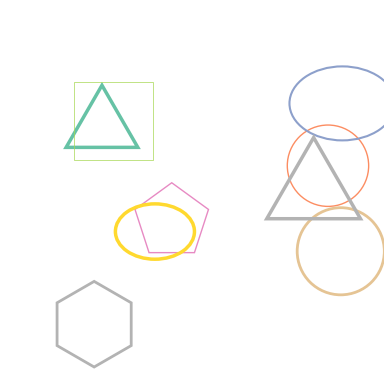[{"shape": "triangle", "thickness": 2.5, "radius": 0.54, "center": [0.265, 0.671]}, {"shape": "circle", "thickness": 1, "radius": 0.53, "center": [0.852, 0.57]}, {"shape": "oval", "thickness": 1.5, "radius": 0.69, "center": [0.889, 0.731]}, {"shape": "pentagon", "thickness": 1, "radius": 0.5, "center": [0.446, 0.425]}, {"shape": "square", "thickness": 0.5, "radius": 0.51, "center": [0.295, 0.685]}, {"shape": "oval", "thickness": 2.5, "radius": 0.51, "center": [0.402, 0.399]}, {"shape": "circle", "thickness": 2, "radius": 0.57, "center": [0.885, 0.347]}, {"shape": "triangle", "thickness": 2.5, "radius": 0.7, "center": [0.815, 0.502]}, {"shape": "hexagon", "thickness": 2, "radius": 0.56, "center": [0.245, 0.158]}]